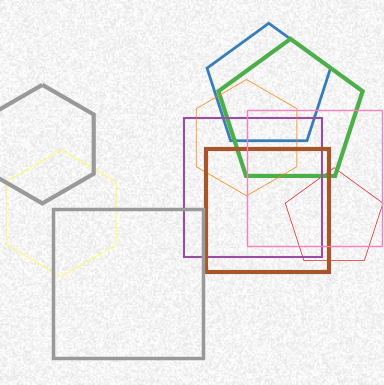[{"shape": "pentagon", "thickness": 0.5, "radius": 0.67, "center": [0.868, 0.431]}, {"shape": "pentagon", "thickness": 2, "radius": 0.84, "center": [0.698, 0.771]}, {"shape": "pentagon", "thickness": 3, "radius": 0.98, "center": [0.755, 0.702]}, {"shape": "square", "thickness": 1.5, "radius": 0.9, "center": [0.657, 0.513]}, {"shape": "hexagon", "thickness": 0.5, "radius": 0.75, "center": [0.64, 0.642]}, {"shape": "hexagon", "thickness": 0.5, "radius": 0.82, "center": [0.159, 0.446]}, {"shape": "square", "thickness": 3, "radius": 0.8, "center": [0.696, 0.453]}, {"shape": "square", "thickness": 1, "radius": 0.88, "center": [0.817, 0.538]}, {"shape": "square", "thickness": 2.5, "radius": 0.97, "center": [0.333, 0.264]}, {"shape": "hexagon", "thickness": 3, "radius": 0.77, "center": [0.11, 0.626]}]